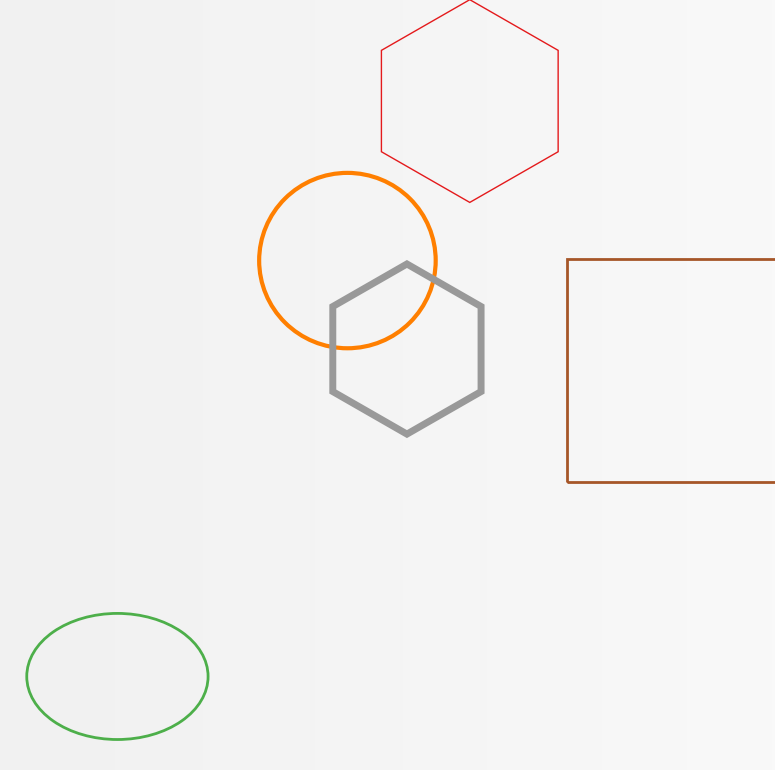[{"shape": "hexagon", "thickness": 0.5, "radius": 0.66, "center": [0.606, 0.869]}, {"shape": "oval", "thickness": 1, "radius": 0.58, "center": [0.152, 0.121]}, {"shape": "circle", "thickness": 1.5, "radius": 0.57, "center": [0.448, 0.662]}, {"shape": "square", "thickness": 1, "radius": 0.72, "center": [0.876, 0.518]}, {"shape": "hexagon", "thickness": 2.5, "radius": 0.55, "center": [0.525, 0.547]}]